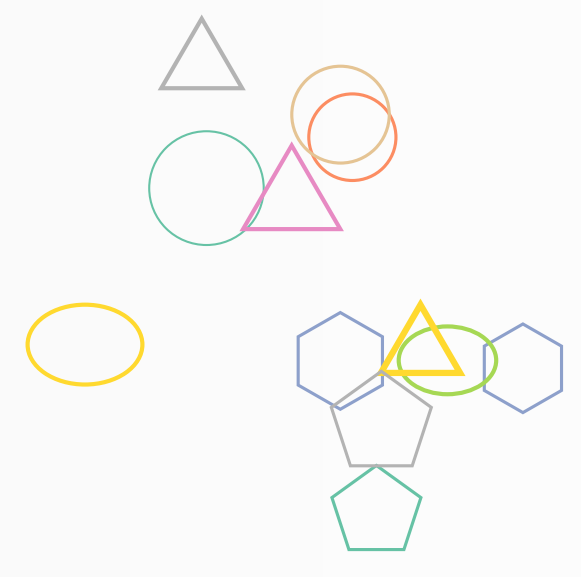[{"shape": "pentagon", "thickness": 1.5, "radius": 0.4, "center": [0.648, 0.113]}, {"shape": "circle", "thickness": 1, "radius": 0.49, "center": [0.355, 0.673]}, {"shape": "circle", "thickness": 1.5, "radius": 0.37, "center": [0.606, 0.762]}, {"shape": "hexagon", "thickness": 1.5, "radius": 0.38, "center": [0.9, 0.361]}, {"shape": "hexagon", "thickness": 1.5, "radius": 0.42, "center": [0.585, 0.374]}, {"shape": "triangle", "thickness": 2, "radius": 0.48, "center": [0.502, 0.651]}, {"shape": "oval", "thickness": 2, "radius": 0.42, "center": [0.77, 0.375]}, {"shape": "oval", "thickness": 2, "radius": 0.49, "center": [0.146, 0.402]}, {"shape": "triangle", "thickness": 3, "radius": 0.39, "center": [0.723, 0.393]}, {"shape": "circle", "thickness": 1.5, "radius": 0.42, "center": [0.586, 0.801]}, {"shape": "pentagon", "thickness": 1.5, "radius": 0.45, "center": [0.656, 0.266]}, {"shape": "triangle", "thickness": 2, "radius": 0.4, "center": [0.347, 0.887]}]